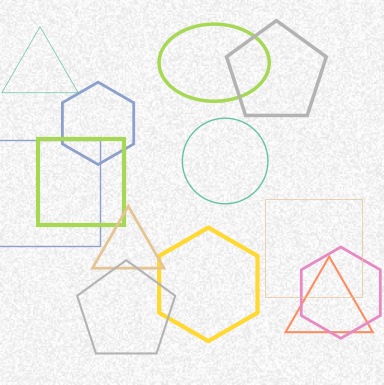[{"shape": "circle", "thickness": 1, "radius": 0.56, "center": [0.585, 0.582]}, {"shape": "triangle", "thickness": 0.5, "radius": 0.57, "center": [0.104, 0.816]}, {"shape": "triangle", "thickness": 1.5, "radius": 0.65, "center": [0.855, 0.203]}, {"shape": "square", "thickness": 1, "radius": 0.68, "center": [0.123, 0.499]}, {"shape": "hexagon", "thickness": 2, "radius": 0.53, "center": [0.255, 0.68]}, {"shape": "hexagon", "thickness": 2, "radius": 0.59, "center": [0.885, 0.24]}, {"shape": "square", "thickness": 3, "radius": 0.56, "center": [0.211, 0.527]}, {"shape": "oval", "thickness": 2.5, "radius": 0.72, "center": [0.556, 0.837]}, {"shape": "hexagon", "thickness": 3, "radius": 0.74, "center": [0.541, 0.261]}, {"shape": "triangle", "thickness": 2, "radius": 0.54, "center": [0.333, 0.357]}, {"shape": "square", "thickness": 0.5, "radius": 0.63, "center": [0.815, 0.355]}, {"shape": "pentagon", "thickness": 2.5, "radius": 0.68, "center": [0.718, 0.81]}, {"shape": "pentagon", "thickness": 1.5, "radius": 0.67, "center": [0.328, 0.19]}]